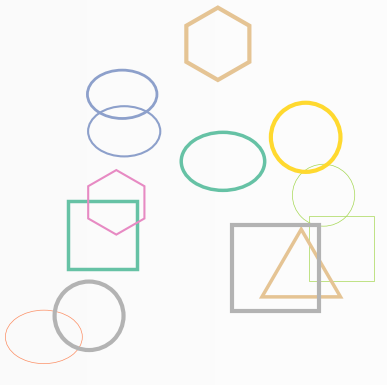[{"shape": "oval", "thickness": 2.5, "radius": 0.54, "center": [0.575, 0.581]}, {"shape": "square", "thickness": 2.5, "radius": 0.44, "center": [0.264, 0.39]}, {"shape": "oval", "thickness": 0.5, "radius": 0.5, "center": [0.113, 0.125]}, {"shape": "oval", "thickness": 2, "radius": 0.45, "center": [0.315, 0.755]}, {"shape": "oval", "thickness": 1.5, "radius": 0.47, "center": [0.32, 0.659]}, {"shape": "hexagon", "thickness": 1.5, "radius": 0.42, "center": [0.3, 0.474]}, {"shape": "square", "thickness": 0.5, "radius": 0.42, "center": [0.881, 0.354]}, {"shape": "circle", "thickness": 0.5, "radius": 0.4, "center": [0.835, 0.493]}, {"shape": "circle", "thickness": 3, "radius": 0.45, "center": [0.789, 0.643]}, {"shape": "triangle", "thickness": 2.5, "radius": 0.59, "center": [0.777, 0.287]}, {"shape": "hexagon", "thickness": 3, "radius": 0.47, "center": [0.562, 0.886]}, {"shape": "square", "thickness": 3, "radius": 0.56, "center": [0.711, 0.305]}, {"shape": "circle", "thickness": 3, "radius": 0.44, "center": [0.23, 0.18]}]